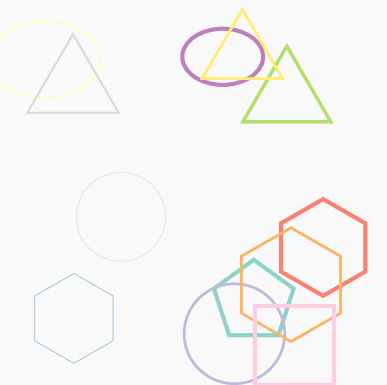[{"shape": "pentagon", "thickness": 3, "radius": 0.54, "center": [0.655, 0.217]}, {"shape": "oval", "thickness": 1, "radius": 0.71, "center": [0.116, 0.846]}, {"shape": "circle", "thickness": 2, "radius": 0.65, "center": [0.605, 0.133]}, {"shape": "hexagon", "thickness": 3, "radius": 0.63, "center": [0.834, 0.357]}, {"shape": "hexagon", "thickness": 0.5, "radius": 0.58, "center": [0.191, 0.173]}, {"shape": "hexagon", "thickness": 2, "radius": 0.74, "center": [0.751, 0.261]}, {"shape": "triangle", "thickness": 2.5, "radius": 0.65, "center": [0.74, 0.749]}, {"shape": "square", "thickness": 3, "radius": 0.51, "center": [0.761, 0.103]}, {"shape": "triangle", "thickness": 1.5, "radius": 0.68, "center": [0.188, 0.775]}, {"shape": "oval", "thickness": 3, "radius": 0.52, "center": [0.575, 0.853]}, {"shape": "circle", "thickness": 0.5, "radius": 0.58, "center": [0.312, 0.437]}, {"shape": "triangle", "thickness": 2, "radius": 0.6, "center": [0.625, 0.856]}]